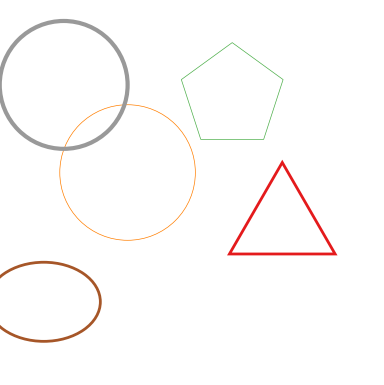[{"shape": "triangle", "thickness": 2, "radius": 0.79, "center": [0.733, 0.42]}, {"shape": "pentagon", "thickness": 0.5, "radius": 0.69, "center": [0.603, 0.75]}, {"shape": "circle", "thickness": 0.5, "radius": 0.88, "center": [0.331, 0.552]}, {"shape": "oval", "thickness": 2, "radius": 0.73, "center": [0.114, 0.216]}, {"shape": "circle", "thickness": 3, "radius": 0.83, "center": [0.165, 0.779]}]